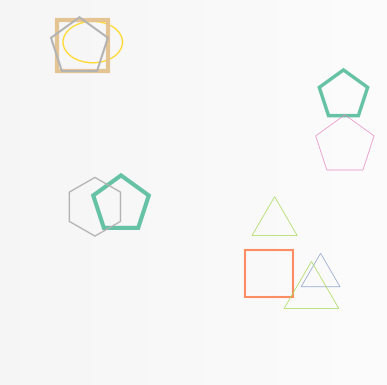[{"shape": "pentagon", "thickness": 2.5, "radius": 0.33, "center": [0.886, 0.753]}, {"shape": "pentagon", "thickness": 3, "radius": 0.38, "center": [0.312, 0.469]}, {"shape": "square", "thickness": 1.5, "radius": 0.31, "center": [0.694, 0.289]}, {"shape": "triangle", "thickness": 0.5, "radius": 0.29, "center": [0.827, 0.284]}, {"shape": "pentagon", "thickness": 0.5, "radius": 0.4, "center": [0.89, 0.623]}, {"shape": "triangle", "thickness": 0.5, "radius": 0.34, "center": [0.709, 0.422]}, {"shape": "triangle", "thickness": 0.5, "radius": 0.41, "center": [0.804, 0.24]}, {"shape": "oval", "thickness": 1, "radius": 0.38, "center": [0.239, 0.891]}, {"shape": "square", "thickness": 3, "radius": 0.33, "center": [0.213, 0.883]}, {"shape": "hexagon", "thickness": 1, "radius": 0.38, "center": [0.245, 0.463]}, {"shape": "pentagon", "thickness": 1.5, "radius": 0.39, "center": [0.205, 0.878]}]